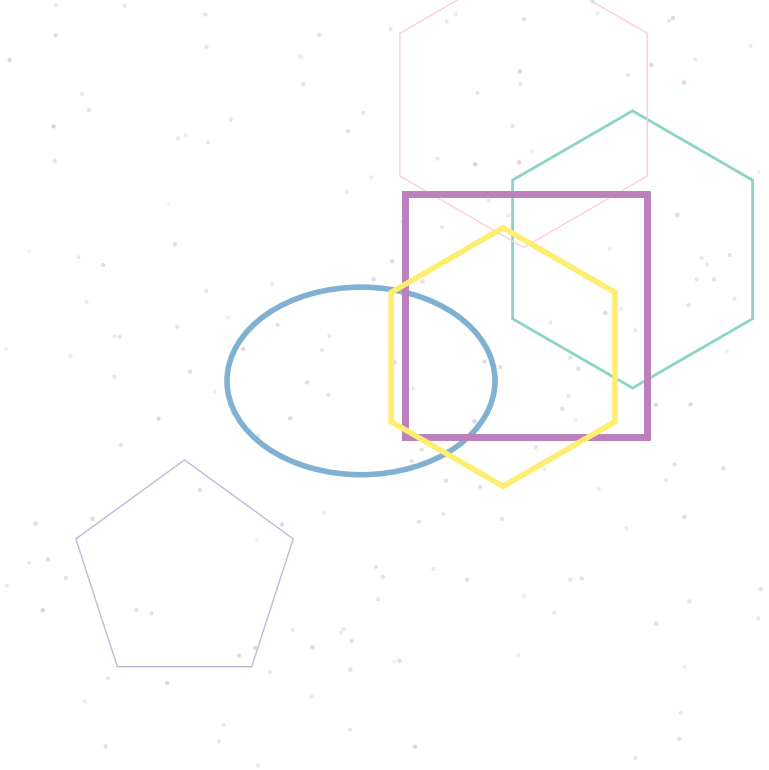[{"shape": "hexagon", "thickness": 1, "radius": 0.9, "center": [0.822, 0.676]}, {"shape": "pentagon", "thickness": 0.5, "radius": 0.74, "center": [0.24, 0.254]}, {"shape": "oval", "thickness": 2, "radius": 0.87, "center": [0.469, 0.505]}, {"shape": "hexagon", "thickness": 0.5, "radius": 0.93, "center": [0.68, 0.864]}, {"shape": "square", "thickness": 2.5, "radius": 0.79, "center": [0.683, 0.59]}, {"shape": "hexagon", "thickness": 2, "radius": 0.84, "center": [0.653, 0.536]}]